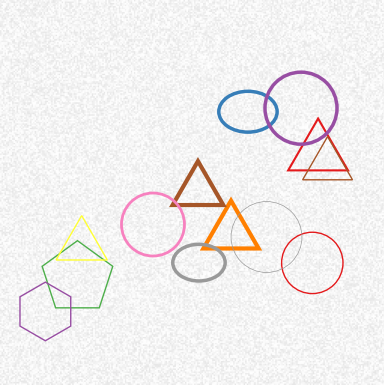[{"shape": "circle", "thickness": 1, "radius": 0.4, "center": [0.811, 0.317]}, {"shape": "triangle", "thickness": 1.5, "radius": 0.45, "center": [0.826, 0.602]}, {"shape": "oval", "thickness": 2.5, "radius": 0.38, "center": [0.644, 0.71]}, {"shape": "pentagon", "thickness": 1, "radius": 0.48, "center": [0.201, 0.278]}, {"shape": "circle", "thickness": 2.5, "radius": 0.47, "center": [0.782, 0.719]}, {"shape": "hexagon", "thickness": 1, "radius": 0.38, "center": [0.118, 0.191]}, {"shape": "triangle", "thickness": 3, "radius": 0.41, "center": [0.6, 0.396]}, {"shape": "triangle", "thickness": 1, "radius": 0.38, "center": [0.212, 0.363]}, {"shape": "triangle", "thickness": 3, "radius": 0.38, "center": [0.514, 0.505]}, {"shape": "triangle", "thickness": 1, "radius": 0.37, "center": [0.851, 0.57]}, {"shape": "circle", "thickness": 2, "radius": 0.41, "center": [0.397, 0.417]}, {"shape": "oval", "thickness": 2.5, "radius": 0.34, "center": [0.517, 0.318]}, {"shape": "circle", "thickness": 0.5, "radius": 0.46, "center": [0.692, 0.384]}]